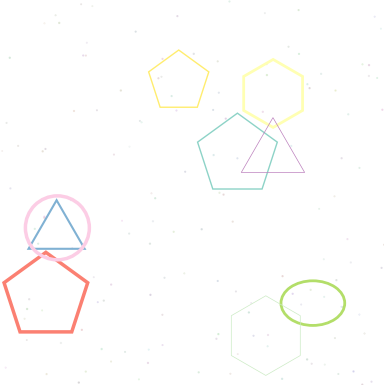[{"shape": "pentagon", "thickness": 1, "radius": 0.54, "center": [0.617, 0.597]}, {"shape": "hexagon", "thickness": 2, "radius": 0.44, "center": [0.709, 0.757]}, {"shape": "pentagon", "thickness": 2.5, "radius": 0.57, "center": [0.119, 0.23]}, {"shape": "triangle", "thickness": 1.5, "radius": 0.42, "center": [0.147, 0.396]}, {"shape": "oval", "thickness": 2, "radius": 0.41, "center": [0.813, 0.213]}, {"shape": "circle", "thickness": 2.5, "radius": 0.42, "center": [0.149, 0.408]}, {"shape": "triangle", "thickness": 0.5, "radius": 0.48, "center": [0.709, 0.6]}, {"shape": "hexagon", "thickness": 0.5, "radius": 0.52, "center": [0.69, 0.128]}, {"shape": "pentagon", "thickness": 1, "radius": 0.41, "center": [0.464, 0.788]}]